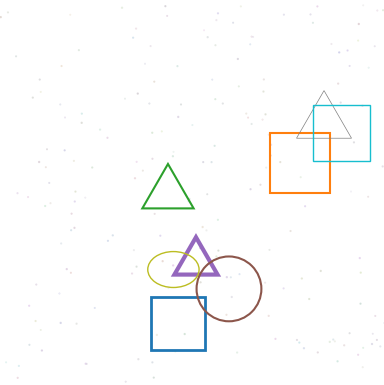[{"shape": "square", "thickness": 2, "radius": 0.35, "center": [0.462, 0.159]}, {"shape": "square", "thickness": 1.5, "radius": 0.39, "center": [0.779, 0.577]}, {"shape": "triangle", "thickness": 1.5, "radius": 0.38, "center": [0.436, 0.497]}, {"shape": "triangle", "thickness": 3, "radius": 0.32, "center": [0.509, 0.319]}, {"shape": "circle", "thickness": 1.5, "radius": 0.42, "center": [0.595, 0.25]}, {"shape": "triangle", "thickness": 0.5, "radius": 0.41, "center": [0.842, 0.682]}, {"shape": "oval", "thickness": 1, "radius": 0.33, "center": [0.45, 0.3]}, {"shape": "square", "thickness": 1, "radius": 0.37, "center": [0.887, 0.654]}]